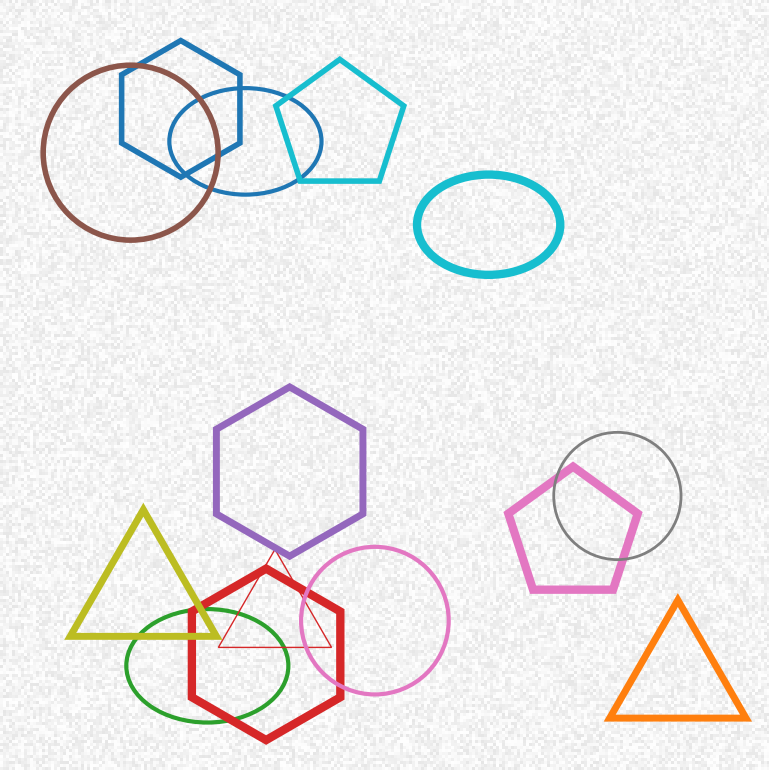[{"shape": "oval", "thickness": 1.5, "radius": 0.49, "center": [0.319, 0.816]}, {"shape": "hexagon", "thickness": 2, "radius": 0.44, "center": [0.235, 0.859]}, {"shape": "triangle", "thickness": 2.5, "radius": 0.51, "center": [0.88, 0.118]}, {"shape": "oval", "thickness": 1.5, "radius": 0.53, "center": [0.269, 0.135]}, {"shape": "hexagon", "thickness": 3, "radius": 0.56, "center": [0.346, 0.15]}, {"shape": "triangle", "thickness": 0.5, "radius": 0.42, "center": [0.357, 0.202]}, {"shape": "hexagon", "thickness": 2.5, "radius": 0.55, "center": [0.376, 0.388]}, {"shape": "circle", "thickness": 2, "radius": 0.57, "center": [0.17, 0.802]}, {"shape": "circle", "thickness": 1.5, "radius": 0.48, "center": [0.487, 0.194]}, {"shape": "pentagon", "thickness": 3, "radius": 0.44, "center": [0.744, 0.306]}, {"shape": "circle", "thickness": 1, "radius": 0.41, "center": [0.802, 0.356]}, {"shape": "triangle", "thickness": 2.5, "radius": 0.55, "center": [0.186, 0.228]}, {"shape": "oval", "thickness": 3, "radius": 0.47, "center": [0.635, 0.708]}, {"shape": "pentagon", "thickness": 2, "radius": 0.44, "center": [0.441, 0.835]}]